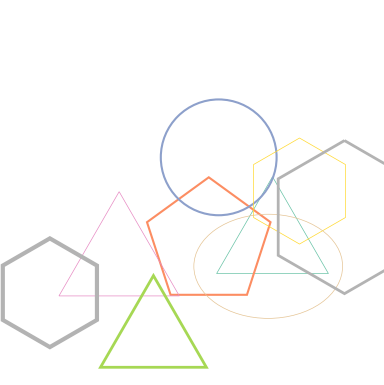[{"shape": "triangle", "thickness": 0.5, "radius": 0.84, "center": [0.708, 0.373]}, {"shape": "pentagon", "thickness": 1.5, "radius": 0.84, "center": [0.542, 0.371]}, {"shape": "circle", "thickness": 1.5, "radius": 0.75, "center": [0.568, 0.591]}, {"shape": "triangle", "thickness": 0.5, "radius": 0.9, "center": [0.309, 0.322]}, {"shape": "triangle", "thickness": 2, "radius": 0.79, "center": [0.399, 0.125]}, {"shape": "hexagon", "thickness": 0.5, "radius": 0.69, "center": [0.778, 0.504]}, {"shape": "oval", "thickness": 0.5, "radius": 0.97, "center": [0.697, 0.308]}, {"shape": "hexagon", "thickness": 3, "radius": 0.71, "center": [0.13, 0.24]}, {"shape": "hexagon", "thickness": 2, "radius": 0.99, "center": [0.895, 0.436]}]